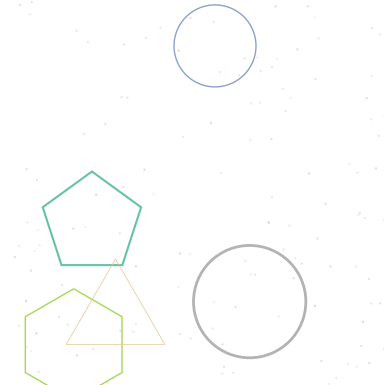[{"shape": "pentagon", "thickness": 1.5, "radius": 0.67, "center": [0.239, 0.42]}, {"shape": "circle", "thickness": 1, "radius": 0.53, "center": [0.558, 0.881]}, {"shape": "hexagon", "thickness": 1, "radius": 0.73, "center": [0.191, 0.105]}, {"shape": "triangle", "thickness": 0.5, "radius": 0.74, "center": [0.3, 0.179]}, {"shape": "circle", "thickness": 2, "radius": 0.73, "center": [0.649, 0.217]}]